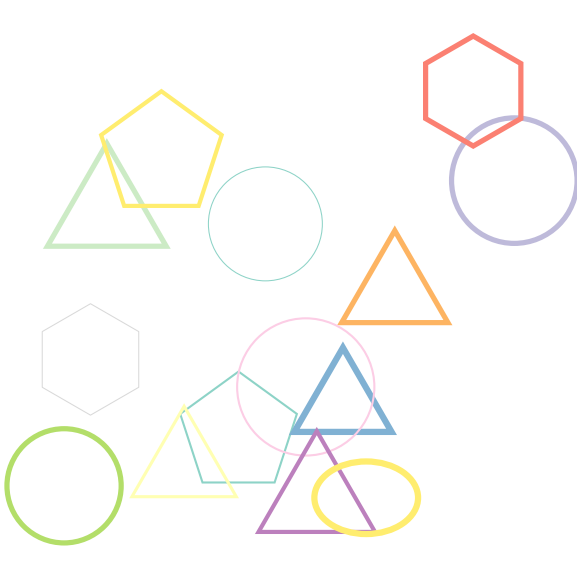[{"shape": "pentagon", "thickness": 1, "radius": 0.53, "center": [0.413, 0.25]}, {"shape": "circle", "thickness": 0.5, "radius": 0.49, "center": [0.46, 0.611]}, {"shape": "triangle", "thickness": 1.5, "radius": 0.52, "center": [0.319, 0.191]}, {"shape": "circle", "thickness": 2.5, "radius": 0.54, "center": [0.891, 0.686]}, {"shape": "hexagon", "thickness": 2.5, "radius": 0.48, "center": [0.819, 0.842]}, {"shape": "triangle", "thickness": 3, "radius": 0.49, "center": [0.594, 0.3]}, {"shape": "triangle", "thickness": 2.5, "radius": 0.53, "center": [0.684, 0.494]}, {"shape": "circle", "thickness": 2.5, "radius": 0.49, "center": [0.111, 0.158]}, {"shape": "circle", "thickness": 1, "radius": 0.59, "center": [0.529, 0.329]}, {"shape": "hexagon", "thickness": 0.5, "radius": 0.48, "center": [0.157, 0.377]}, {"shape": "triangle", "thickness": 2, "radius": 0.58, "center": [0.549, 0.136]}, {"shape": "triangle", "thickness": 2.5, "radius": 0.59, "center": [0.185, 0.632]}, {"shape": "pentagon", "thickness": 2, "radius": 0.55, "center": [0.28, 0.731]}, {"shape": "oval", "thickness": 3, "radius": 0.45, "center": [0.634, 0.137]}]